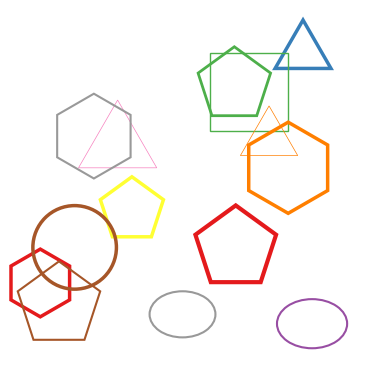[{"shape": "pentagon", "thickness": 3, "radius": 0.55, "center": [0.612, 0.356]}, {"shape": "hexagon", "thickness": 2.5, "radius": 0.44, "center": [0.105, 0.265]}, {"shape": "triangle", "thickness": 2.5, "radius": 0.42, "center": [0.787, 0.864]}, {"shape": "square", "thickness": 1, "radius": 0.51, "center": [0.648, 0.761]}, {"shape": "pentagon", "thickness": 2, "radius": 0.49, "center": [0.609, 0.78]}, {"shape": "oval", "thickness": 1.5, "radius": 0.46, "center": [0.811, 0.159]}, {"shape": "hexagon", "thickness": 2.5, "radius": 0.59, "center": [0.749, 0.564]}, {"shape": "triangle", "thickness": 0.5, "radius": 0.43, "center": [0.699, 0.639]}, {"shape": "pentagon", "thickness": 2.5, "radius": 0.43, "center": [0.343, 0.455]}, {"shape": "pentagon", "thickness": 1.5, "radius": 0.56, "center": [0.153, 0.208]}, {"shape": "circle", "thickness": 2.5, "radius": 0.54, "center": [0.194, 0.357]}, {"shape": "triangle", "thickness": 0.5, "radius": 0.59, "center": [0.306, 0.623]}, {"shape": "oval", "thickness": 1.5, "radius": 0.43, "center": [0.474, 0.184]}, {"shape": "hexagon", "thickness": 1.5, "radius": 0.55, "center": [0.244, 0.647]}]